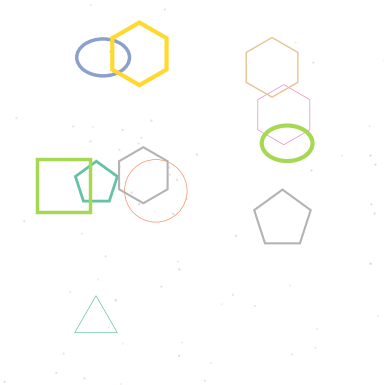[{"shape": "triangle", "thickness": 0.5, "radius": 0.32, "center": [0.249, 0.168]}, {"shape": "pentagon", "thickness": 2, "radius": 0.29, "center": [0.25, 0.524]}, {"shape": "circle", "thickness": 0.5, "radius": 0.41, "center": [0.405, 0.504]}, {"shape": "oval", "thickness": 2.5, "radius": 0.34, "center": [0.268, 0.851]}, {"shape": "hexagon", "thickness": 0.5, "radius": 0.39, "center": [0.737, 0.702]}, {"shape": "oval", "thickness": 3, "radius": 0.33, "center": [0.746, 0.628]}, {"shape": "square", "thickness": 2.5, "radius": 0.34, "center": [0.166, 0.518]}, {"shape": "hexagon", "thickness": 3, "radius": 0.41, "center": [0.362, 0.86]}, {"shape": "hexagon", "thickness": 1, "radius": 0.39, "center": [0.707, 0.825]}, {"shape": "pentagon", "thickness": 1.5, "radius": 0.39, "center": [0.734, 0.43]}, {"shape": "hexagon", "thickness": 1.5, "radius": 0.36, "center": [0.372, 0.545]}]